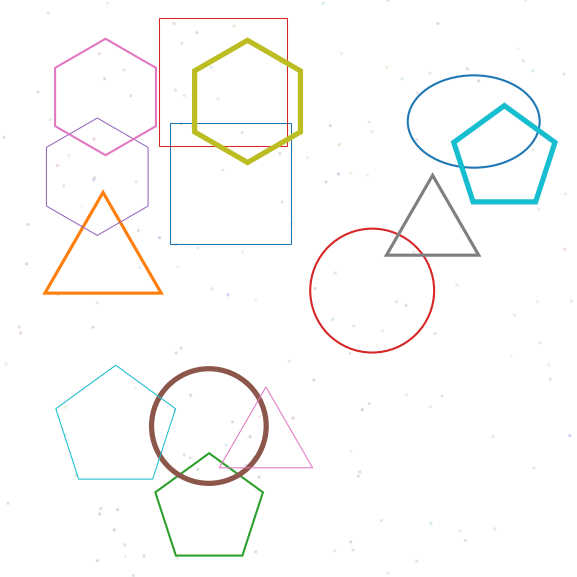[{"shape": "square", "thickness": 0.5, "radius": 0.52, "center": [0.399, 0.681]}, {"shape": "oval", "thickness": 1, "radius": 0.57, "center": [0.82, 0.789]}, {"shape": "triangle", "thickness": 1.5, "radius": 0.58, "center": [0.178, 0.55]}, {"shape": "pentagon", "thickness": 1, "radius": 0.49, "center": [0.362, 0.116]}, {"shape": "square", "thickness": 0.5, "radius": 0.56, "center": [0.386, 0.857]}, {"shape": "circle", "thickness": 1, "radius": 0.54, "center": [0.644, 0.496]}, {"shape": "hexagon", "thickness": 0.5, "radius": 0.51, "center": [0.168, 0.693]}, {"shape": "circle", "thickness": 2.5, "radius": 0.5, "center": [0.362, 0.261]}, {"shape": "hexagon", "thickness": 1, "radius": 0.5, "center": [0.183, 0.831]}, {"shape": "triangle", "thickness": 0.5, "radius": 0.47, "center": [0.461, 0.236]}, {"shape": "triangle", "thickness": 1.5, "radius": 0.46, "center": [0.749, 0.603]}, {"shape": "hexagon", "thickness": 2.5, "radius": 0.53, "center": [0.429, 0.824]}, {"shape": "pentagon", "thickness": 0.5, "radius": 0.55, "center": [0.2, 0.258]}, {"shape": "pentagon", "thickness": 2.5, "radius": 0.46, "center": [0.873, 0.724]}]